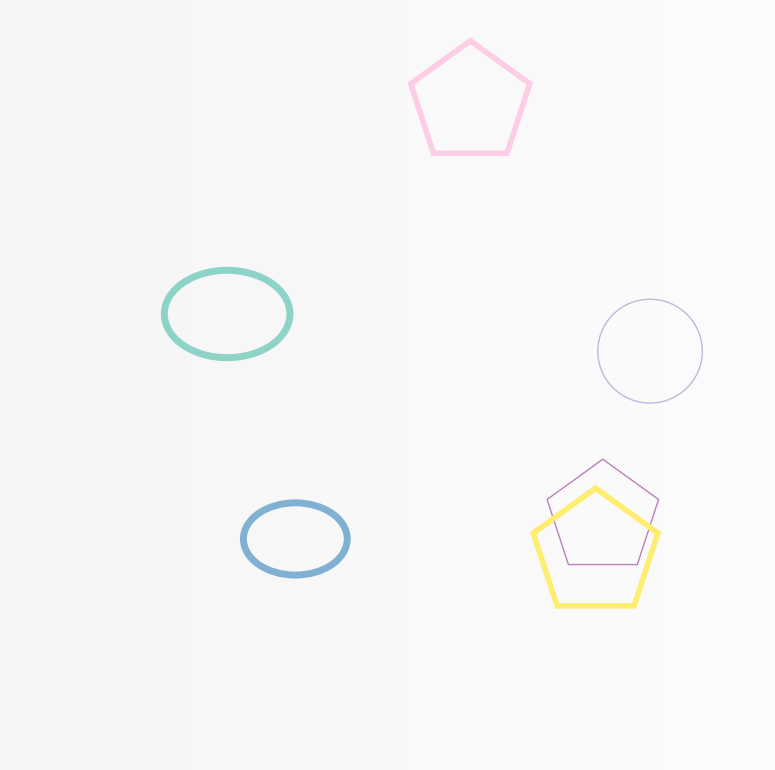[{"shape": "oval", "thickness": 2.5, "radius": 0.41, "center": [0.293, 0.592]}, {"shape": "circle", "thickness": 0.5, "radius": 0.34, "center": [0.839, 0.544]}, {"shape": "oval", "thickness": 2.5, "radius": 0.33, "center": [0.381, 0.3]}, {"shape": "pentagon", "thickness": 2, "radius": 0.4, "center": [0.607, 0.866]}, {"shape": "pentagon", "thickness": 0.5, "radius": 0.38, "center": [0.778, 0.328]}, {"shape": "pentagon", "thickness": 2, "radius": 0.42, "center": [0.768, 0.282]}]